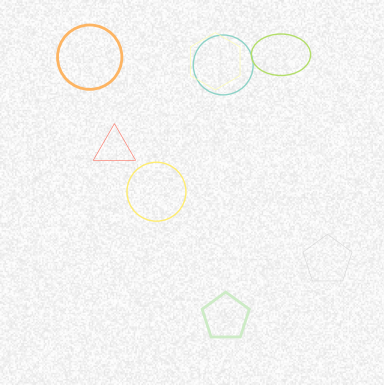[{"shape": "circle", "thickness": 1, "radius": 0.39, "center": [0.58, 0.831]}, {"shape": "hexagon", "thickness": 0.5, "radius": 0.37, "center": [0.559, 0.841]}, {"shape": "triangle", "thickness": 0.5, "radius": 0.32, "center": [0.297, 0.615]}, {"shape": "circle", "thickness": 2, "radius": 0.42, "center": [0.233, 0.851]}, {"shape": "oval", "thickness": 1, "radius": 0.38, "center": [0.73, 0.858]}, {"shape": "pentagon", "thickness": 0.5, "radius": 0.34, "center": [0.851, 0.325]}, {"shape": "pentagon", "thickness": 2, "radius": 0.32, "center": [0.586, 0.177]}, {"shape": "circle", "thickness": 1, "radius": 0.38, "center": [0.406, 0.502]}]